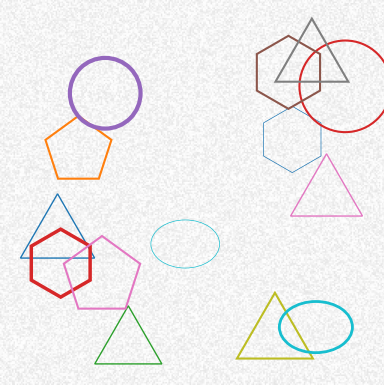[{"shape": "hexagon", "thickness": 0.5, "radius": 0.43, "center": [0.759, 0.638]}, {"shape": "triangle", "thickness": 1, "radius": 0.56, "center": [0.149, 0.385]}, {"shape": "pentagon", "thickness": 1.5, "radius": 0.45, "center": [0.204, 0.609]}, {"shape": "triangle", "thickness": 1, "radius": 0.5, "center": [0.333, 0.105]}, {"shape": "hexagon", "thickness": 2.5, "radius": 0.44, "center": [0.158, 0.317]}, {"shape": "circle", "thickness": 1.5, "radius": 0.59, "center": [0.897, 0.776]}, {"shape": "circle", "thickness": 3, "radius": 0.46, "center": [0.273, 0.758]}, {"shape": "hexagon", "thickness": 1.5, "radius": 0.47, "center": [0.749, 0.812]}, {"shape": "pentagon", "thickness": 1.5, "radius": 0.52, "center": [0.265, 0.283]}, {"shape": "triangle", "thickness": 1, "radius": 0.54, "center": [0.848, 0.493]}, {"shape": "triangle", "thickness": 1.5, "radius": 0.55, "center": [0.81, 0.842]}, {"shape": "triangle", "thickness": 1.5, "radius": 0.57, "center": [0.714, 0.126]}, {"shape": "oval", "thickness": 0.5, "radius": 0.45, "center": [0.481, 0.366]}, {"shape": "oval", "thickness": 2, "radius": 0.47, "center": [0.821, 0.15]}]